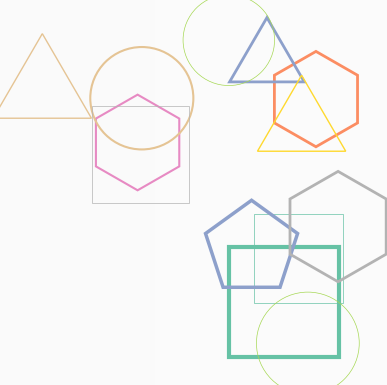[{"shape": "square", "thickness": 0.5, "radius": 0.57, "center": [0.77, 0.328]}, {"shape": "square", "thickness": 3, "radius": 0.71, "center": [0.733, 0.215]}, {"shape": "hexagon", "thickness": 2, "radius": 0.62, "center": [0.815, 0.743]}, {"shape": "triangle", "thickness": 2, "radius": 0.56, "center": [0.689, 0.843]}, {"shape": "pentagon", "thickness": 2.5, "radius": 0.62, "center": [0.649, 0.355]}, {"shape": "hexagon", "thickness": 1.5, "radius": 0.62, "center": [0.355, 0.63]}, {"shape": "circle", "thickness": 0.5, "radius": 0.66, "center": [0.794, 0.109]}, {"shape": "circle", "thickness": 0.5, "radius": 0.59, "center": [0.59, 0.896]}, {"shape": "triangle", "thickness": 1, "radius": 0.66, "center": [0.778, 0.673]}, {"shape": "triangle", "thickness": 1, "radius": 0.73, "center": [0.109, 0.766]}, {"shape": "circle", "thickness": 1.5, "radius": 0.66, "center": [0.366, 0.745]}, {"shape": "hexagon", "thickness": 2, "radius": 0.72, "center": [0.872, 0.412]}, {"shape": "square", "thickness": 0.5, "radius": 0.63, "center": [0.363, 0.599]}]